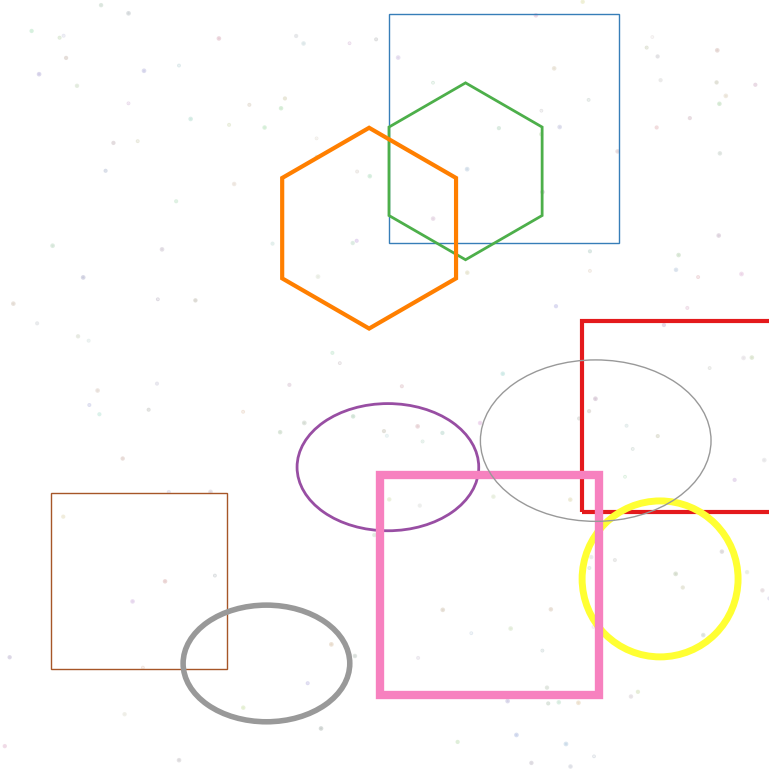[{"shape": "square", "thickness": 1.5, "radius": 0.62, "center": [0.88, 0.459]}, {"shape": "square", "thickness": 0.5, "radius": 0.75, "center": [0.655, 0.833]}, {"shape": "hexagon", "thickness": 1, "radius": 0.57, "center": [0.605, 0.778]}, {"shape": "oval", "thickness": 1, "radius": 0.59, "center": [0.504, 0.393]}, {"shape": "hexagon", "thickness": 1.5, "radius": 0.65, "center": [0.479, 0.704]}, {"shape": "circle", "thickness": 2.5, "radius": 0.51, "center": [0.857, 0.248]}, {"shape": "square", "thickness": 0.5, "radius": 0.57, "center": [0.181, 0.246]}, {"shape": "square", "thickness": 3, "radius": 0.71, "center": [0.636, 0.24]}, {"shape": "oval", "thickness": 0.5, "radius": 0.75, "center": [0.774, 0.428]}, {"shape": "oval", "thickness": 2, "radius": 0.54, "center": [0.346, 0.138]}]